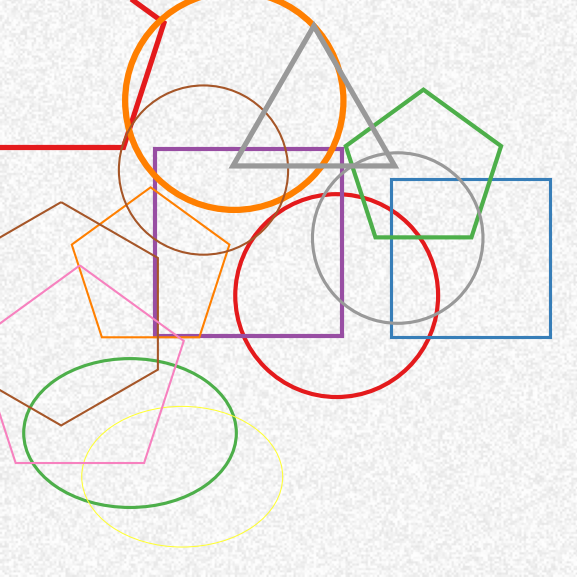[{"shape": "circle", "thickness": 2, "radius": 0.88, "center": [0.583, 0.487]}, {"shape": "pentagon", "thickness": 2.5, "radius": 0.97, "center": [0.1, 0.9]}, {"shape": "square", "thickness": 1.5, "radius": 0.69, "center": [0.815, 0.552]}, {"shape": "oval", "thickness": 1.5, "radius": 0.92, "center": [0.225, 0.249]}, {"shape": "pentagon", "thickness": 2, "radius": 0.71, "center": [0.733, 0.702]}, {"shape": "square", "thickness": 2, "radius": 0.81, "center": [0.431, 0.579]}, {"shape": "pentagon", "thickness": 1, "radius": 0.72, "center": [0.261, 0.531]}, {"shape": "circle", "thickness": 3, "radius": 0.94, "center": [0.406, 0.825]}, {"shape": "oval", "thickness": 0.5, "radius": 0.87, "center": [0.316, 0.174]}, {"shape": "circle", "thickness": 1, "radius": 0.73, "center": [0.352, 0.705]}, {"shape": "hexagon", "thickness": 1, "radius": 0.97, "center": [0.106, 0.456]}, {"shape": "pentagon", "thickness": 1, "radius": 0.95, "center": [0.138, 0.35]}, {"shape": "triangle", "thickness": 2.5, "radius": 0.81, "center": [0.543, 0.793]}, {"shape": "circle", "thickness": 1.5, "radius": 0.74, "center": [0.689, 0.587]}]